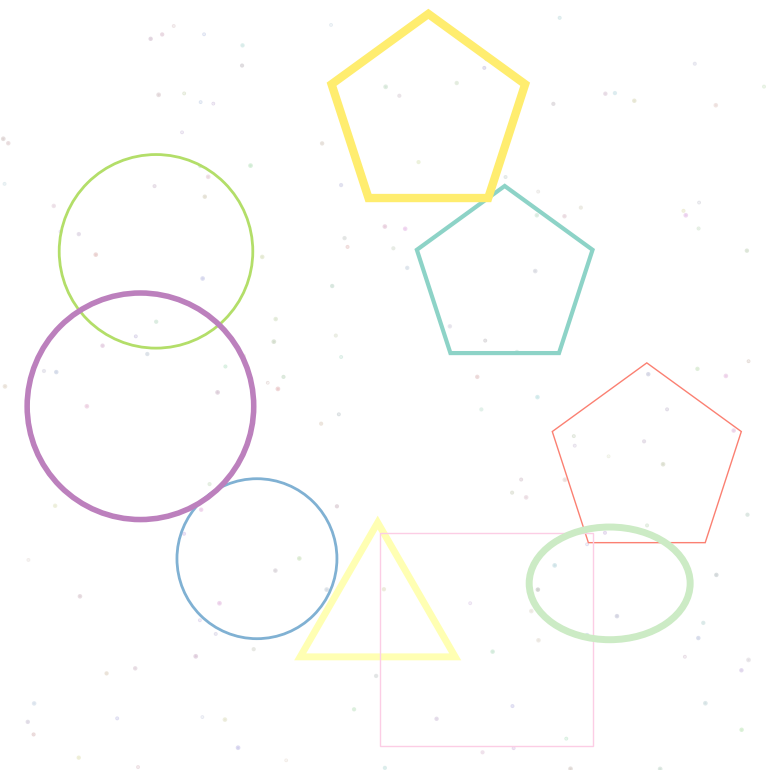[{"shape": "pentagon", "thickness": 1.5, "radius": 0.6, "center": [0.655, 0.639]}, {"shape": "triangle", "thickness": 2.5, "radius": 0.58, "center": [0.491, 0.205]}, {"shape": "pentagon", "thickness": 0.5, "radius": 0.65, "center": [0.84, 0.4]}, {"shape": "circle", "thickness": 1, "radius": 0.52, "center": [0.334, 0.274]}, {"shape": "circle", "thickness": 1, "radius": 0.63, "center": [0.203, 0.674]}, {"shape": "square", "thickness": 0.5, "radius": 0.69, "center": [0.632, 0.17]}, {"shape": "circle", "thickness": 2, "radius": 0.74, "center": [0.182, 0.472]}, {"shape": "oval", "thickness": 2.5, "radius": 0.52, "center": [0.792, 0.242]}, {"shape": "pentagon", "thickness": 3, "radius": 0.66, "center": [0.556, 0.85]}]